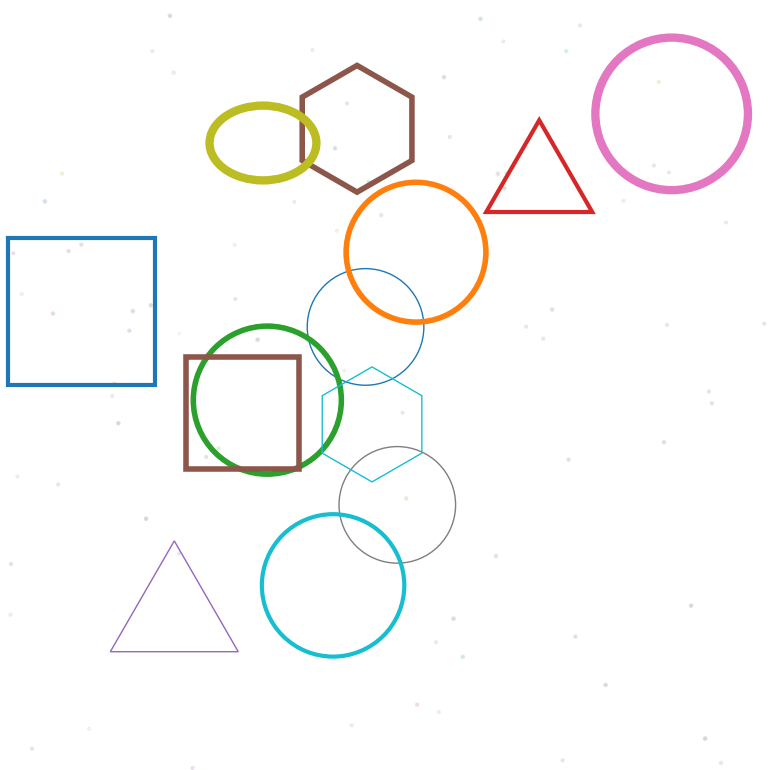[{"shape": "circle", "thickness": 0.5, "radius": 0.38, "center": [0.475, 0.575]}, {"shape": "square", "thickness": 1.5, "radius": 0.48, "center": [0.106, 0.595]}, {"shape": "circle", "thickness": 2, "radius": 0.45, "center": [0.54, 0.672]}, {"shape": "circle", "thickness": 2, "radius": 0.48, "center": [0.347, 0.48]}, {"shape": "triangle", "thickness": 1.5, "radius": 0.4, "center": [0.7, 0.764]}, {"shape": "triangle", "thickness": 0.5, "radius": 0.48, "center": [0.226, 0.202]}, {"shape": "square", "thickness": 2, "radius": 0.36, "center": [0.315, 0.463]}, {"shape": "hexagon", "thickness": 2, "radius": 0.41, "center": [0.464, 0.833]}, {"shape": "circle", "thickness": 3, "radius": 0.5, "center": [0.872, 0.852]}, {"shape": "circle", "thickness": 0.5, "radius": 0.38, "center": [0.516, 0.344]}, {"shape": "oval", "thickness": 3, "radius": 0.35, "center": [0.342, 0.814]}, {"shape": "circle", "thickness": 1.5, "radius": 0.46, "center": [0.433, 0.24]}, {"shape": "hexagon", "thickness": 0.5, "radius": 0.37, "center": [0.483, 0.449]}]